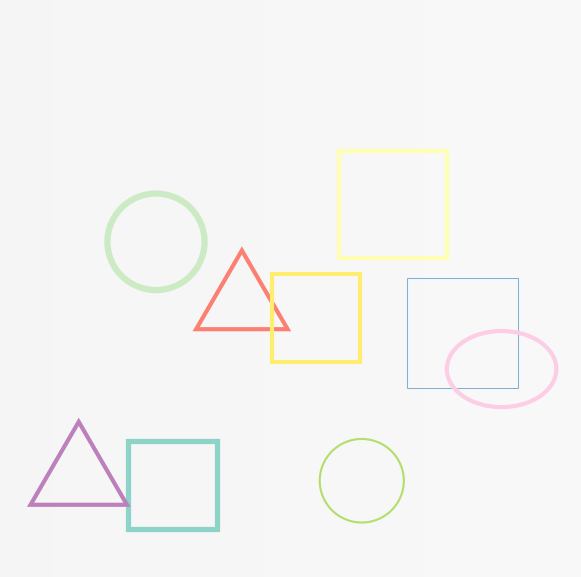[{"shape": "square", "thickness": 2.5, "radius": 0.38, "center": [0.296, 0.159]}, {"shape": "square", "thickness": 2, "radius": 0.46, "center": [0.676, 0.645]}, {"shape": "triangle", "thickness": 2, "radius": 0.45, "center": [0.416, 0.475]}, {"shape": "square", "thickness": 0.5, "radius": 0.48, "center": [0.795, 0.423]}, {"shape": "circle", "thickness": 1, "radius": 0.36, "center": [0.622, 0.167]}, {"shape": "oval", "thickness": 2, "radius": 0.47, "center": [0.863, 0.36]}, {"shape": "triangle", "thickness": 2, "radius": 0.48, "center": [0.135, 0.173]}, {"shape": "circle", "thickness": 3, "radius": 0.42, "center": [0.268, 0.58]}, {"shape": "square", "thickness": 2, "radius": 0.38, "center": [0.543, 0.449]}]